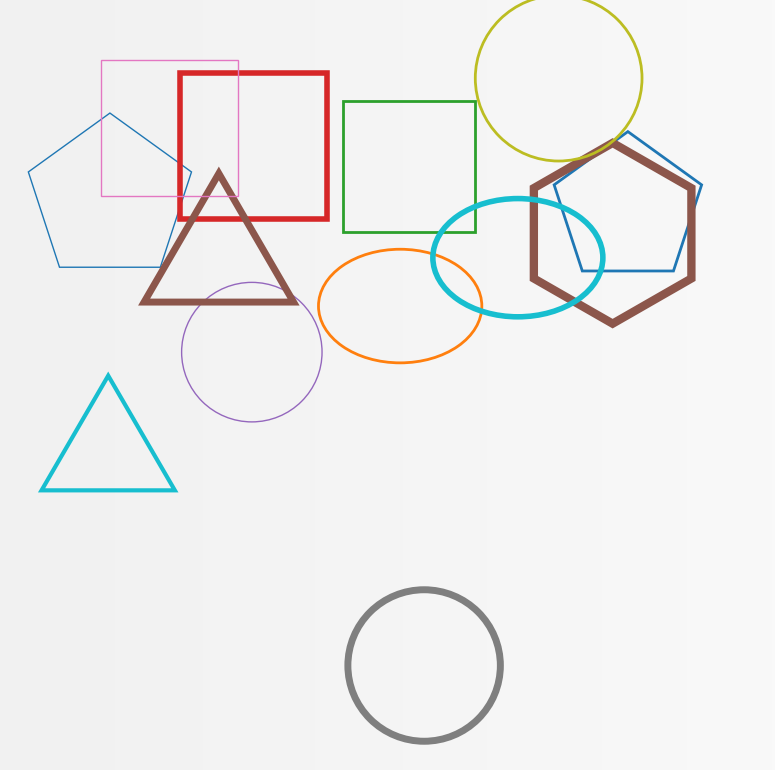[{"shape": "pentagon", "thickness": 1, "radius": 0.5, "center": [0.81, 0.729]}, {"shape": "pentagon", "thickness": 0.5, "radius": 0.55, "center": [0.142, 0.742]}, {"shape": "oval", "thickness": 1, "radius": 0.53, "center": [0.516, 0.603]}, {"shape": "square", "thickness": 1, "radius": 0.43, "center": [0.527, 0.784]}, {"shape": "square", "thickness": 2, "radius": 0.47, "center": [0.327, 0.811]}, {"shape": "circle", "thickness": 0.5, "radius": 0.45, "center": [0.325, 0.543]}, {"shape": "triangle", "thickness": 2.5, "radius": 0.56, "center": [0.282, 0.663]}, {"shape": "hexagon", "thickness": 3, "radius": 0.59, "center": [0.79, 0.697]}, {"shape": "square", "thickness": 0.5, "radius": 0.44, "center": [0.219, 0.834]}, {"shape": "circle", "thickness": 2.5, "radius": 0.49, "center": [0.547, 0.136]}, {"shape": "circle", "thickness": 1, "radius": 0.54, "center": [0.721, 0.898]}, {"shape": "triangle", "thickness": 1.5, "radius": 0.5, "center": [0.14, 0.413]}, {"shape": "oval", "thickness": 2, "radius": 0.55, "center": [0.668, 0.665]}]